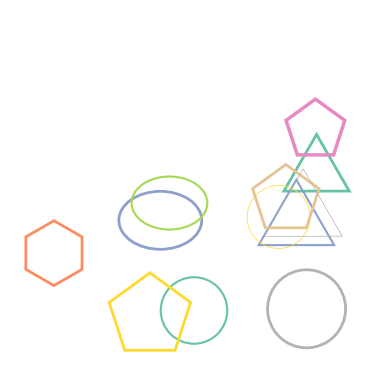[{"shape": "triangle", "thickness": 2, "radius": 0.49, "center": [0.822, 0.553]}, {"shape": "circle", "thickness": 1.5, "radius": 0.43, "center": [0.504, 0.194]}, {"shape": "hexagon", "thickness": 2, "radius": 0.42, "center": [0.14, 0.343]}, {"shape": "oval", "thickness": 2, "radius": 0.54, "center": [0.416, 0.428]}, {"shape": "triangle", "thickness": 1.5, "radius": 0.57, "center": [0.77, 0.42]}, {"shape": "pentagon", "thickness": 2.5, "radius": 0.4, "center": [0.819, 0.662]}, {"shape": "oval", "thickness": 1.5, "radius": 0.49, "center": [0.44, 0.473]}, {"shape": "circle", "thickness": 0.5, "radius": 0.41, "center": [0.724, 0.436]}, {"shape": "pentagon", "thickness": 2, "radius": 0.56, "center": [0.389, 0.18]}, {"shape": "pentagon", "thickness": 2, "radius": 0.45, "center": [0.742, 0.482]}, {"shape": "circle", "thickness": 2, "radius": 0.51, "center": [0.796, 0.198]}, {"shape": "triangle", "thickness": 0.5, "radius": 0.58, "center": [0.788, 0.445]}]